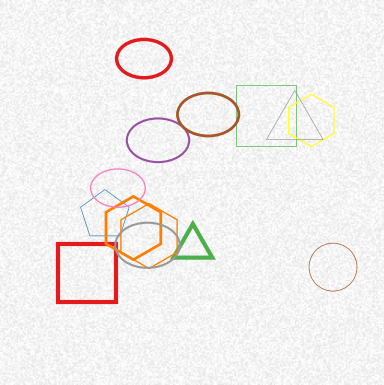[{"shape": "oval", "thickness": 2.5, "radius": 0.36, "center": [0.374, 0.848]}, {"shape": "square", "thickness": 3, "radius": 0.38, "center": [0.227, 0.29]}, {"shape": "pentagon", "thickness": 0.5, "radius": 0.33, "center": [0.272, 0.441]}, {"shape": "triangle", "thickness": 3, "radius": 0.29, "center": [0.501, 0.36]}, {"shape": "square", "thickness": 0.5, "radius": 0.39, "center": [0.691, 0.7]}, {"shape": "oval", "thickness": 1.5, "radius": 0.41, "center": [0.41, 0.636]}, {"shape": "hexagon", "thickness": 2, "radius": 0.41, "center": [0.347, 0.408]}, {"shape": "hexagon", "thickness": 1, "radius": 0.42, "center": [0.387, 0.387]}, {"shape": "hexagon", "thickness": 1, "radius": 0.34, "center": [0.809, 0.687]}, {"shape": "circle", "thickness": 0.5, "radius": 0.31, "center": [0.865, 0.306]}, {"shape": "oval", "thickness": 2, "radius": 0.4, "center": [0.541, 0.703]}, {"shape": "oval", "thickness": 1, "radius": 0.36, "center": [0.306, 0.511]}, {"shape": "triangle", "thickness": 0.5, "radius": 0.43, "center": [0.766, 0.68]}, {"shape": "oval", "thickness": 1.5, "radius": 0.42, "center": [0.383, 0.363]}]